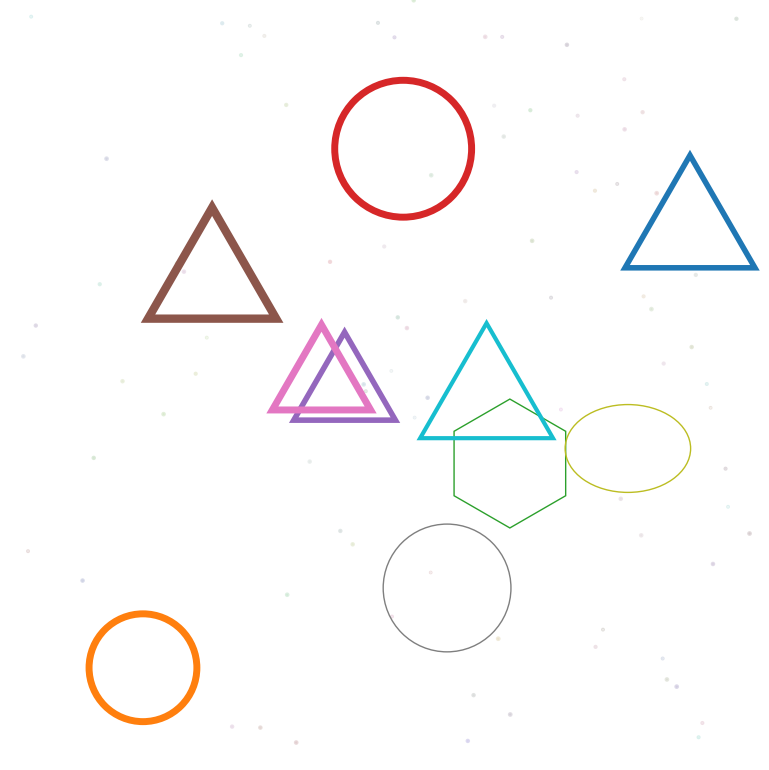[{"shape": "triangle", "thickness": 2, "radius": 0.49, "center": [0.896, 0.701]}, {"shape": "circle", "thickness": 2.5, "radius": 0.35, "center": [0.186, 0.133]}, {"shape": "hexagon", "thickness": 0.5, "radius": 0.42, "center": [0.662, 0.398]}, {"shape": "circle", "thickness": 2.5, "radius": 0.44, "center": [0.524, 0.807]}, {"shape": "triangle", "thickness": 2, "radius": 0.38, "center": [0.448, 0.492]}, {"shape": "triangle", "thickness": 3, "radius": 0.48, "center": [0.275, 0.634]}, {"shape": "triangle", "thickness": 2.5, "radius": 0.37, "center": [0.418, 0.504]}, {"shape": "circle", "thickness": 0.5, "radius": 0.41, "center": [0.581, 0.236]}, {"shape": "oval", "thickness": 0.5, "radius": 0.41, "center": [0.815, 0.418]}, {"shape": "triangle", "thickness": 1.5, "radius": 0.5, "center": [0.632, 0.481]}]